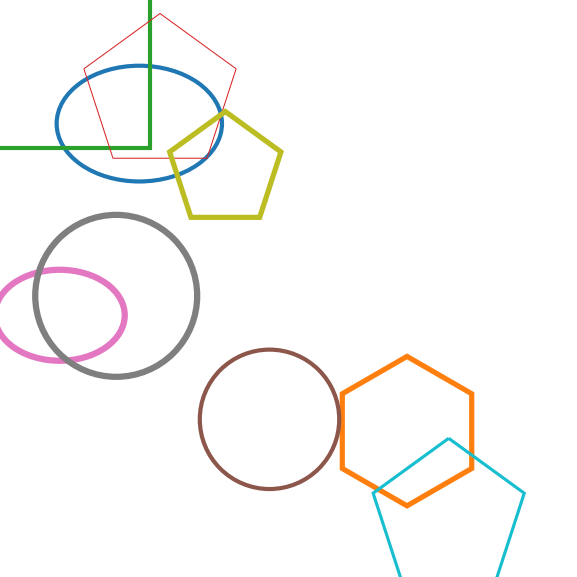[{"shape": "oval", "thickness": 2, "radius": 0.72, "center": [0.241, 0.785]}, {"shape": "hexagon", "thickness": 2.5, "radius": 0.65, "center": [0.705, 0.253]}, {"shape": "square", "thickness": 2, "radius": 0.75, "center": [0.109, 0.893]}, {"shape": "pentagon", "thickness": 0.5, "radius": 0.69, "center": [0.277, 0.837]}, {"shape": "circle", "thickness": 2, "radius": 0.6, "center": [0.467, 0.273]}, {"shape": "oval", "thickness": 3, "radius": 0.56, "center": [0.103, 0.453]}, {"shape": "circle", "thickness": 3, "radius": 0.7, "center": [0.201, 0.487]}, {"shape": "pentagon", "thickness": 2.5, "radius": 0.51, "center": [0.39, 0.705]}, {"shape": "pentagon", "thickness": 1.5, "radius": 0.69, "center": [0.777, 0.103]}]